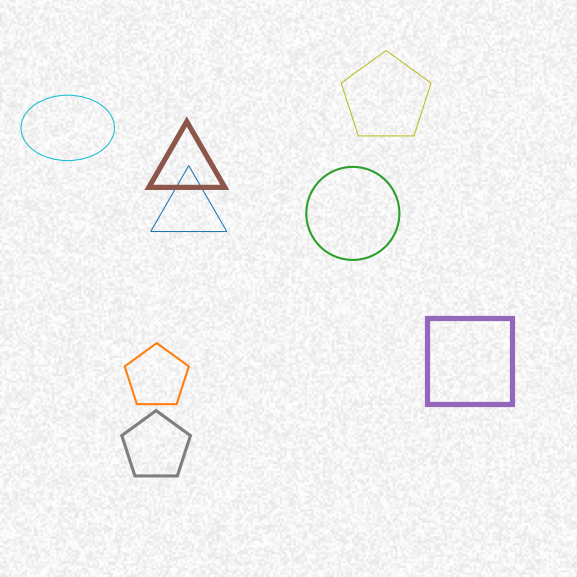[{"shape": "triangle", "thickness": 0.5, "radius": 0.38, "center": [0.327, 0.636]}, {"shape": "pentagon", "thickness": 1, "radius": 0.29, "center": [0.271, 0.347]}, {"shape": "circle", "thickness": 1, "radius": 0.4, "center": [0.611, 0.63]}, {"shape": "square", "thickness": 2.5, "radius": 0.37, "center": [0.813, 0.374]}, {"shape": "triangle", "thickness": 2.5, "radius": 0.38, "center": [0.323, 0.713]}, {"shape": "pentagon", "thickness": 1.5, "radius": 0.31, "center": [0.27, 0.226]}, {"shape": "pentagon", "thickness": 0.5, "radius": 0.41, "center": [0.669, 0.83]}, {"shape": "oval", "thickness": 0.5, "radius": 0.4, "center": [0.117, 0.778]}]